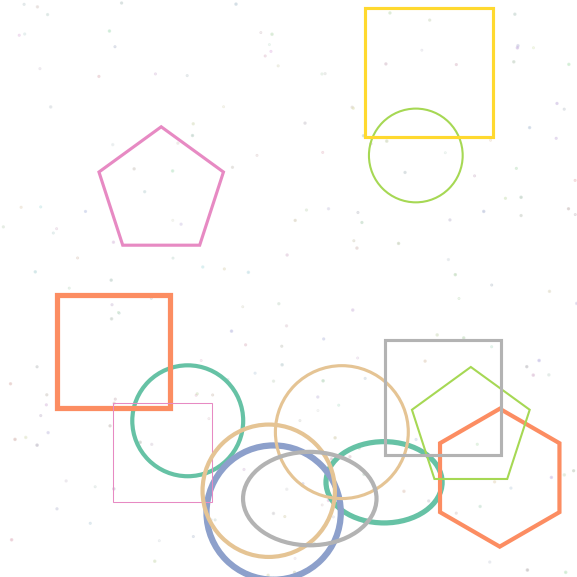[{"shape": "oval", "thickness": 2.5, "radius": 0.5, "center": [0.665, 0.164]}, {"shape": "circle", "thickness": 2, "radius": 0.48, "center": [0.325, 0.271]}, {"shape": "square", "thickness": 2.5, "radius": 0.49, "center": [0.197, 0.39]}, {"shape": "hexagon", "thickness": 2, "radius": 0.6, "center": [0.865, 0.172]}, {"shape": "circle", "thickness": 3, "radius": 0.58, "center": [0.474, 0.112]}, {"shape": "square", "thickness": 0.5, "radius": 0.43, "center": [0.281, 0.215]}, {"shape": "pentagon", "thickness": 1.5, "radius": 0.57, "center": [0.279, 0.666]}, {"shape": "pentagon", "thickness": 1, "radius": 0.54, "center": [0.815, 0.256]}, {"shape": "circle", "thickness": 1, "radius": 0.41, "center": [0.72, 0.73]}, {"shape": "square", "thickness": 1.5, "radius": 0.56, "center": [0.743, 0.874]}, {"shape": "circle", "thickness": 2, "radius": 0.57, "center": [0.465, 0.149]}, {"shape": "circle", "thickness": 1.5, "radius": 0.58, "center": [0.592, 0.251]}, {"shape": "square", "thickness": 1.5, "radius": 0.5, "center": [0.768, 0.311]}, {"shape": "oval", "thickness": 2, "radius": 0.58, "center": [0.536, 0.136]}]